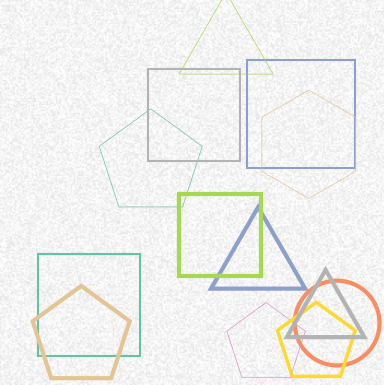[{"shape": "pentagon", "thickness": 0.5, "radius": 0.7, "center": [0.392, 0.576]}, {"shape": "square", "thickness": 1.5, "radius": 0.66, "center": [0.232, 0.207]}, {"shape": "circle", "thickness": 3, "radius": 0.55, "center": [0.876, 0.161]}, {"shape": "triangle", "thickness": 3, "radius": 0.71, "center": [0.67, 0.321]}, {"shape": "square", "thickness": 1.5, "radius": 0.7, "center": [0.782, 0.704]}, {"shape": "pentagon", "thickness": 0.5, "radius": 0.54, "center": [0.691, 0.107]}, {"shape": "square", "thickness": 3, "radius": 0.53, "center": [0.572, 0.39]}, {"shape": "triangle", "thickness": 0.5, "radius": 0.71, "center": [0.587, 0.878]}, {"shape": "pentagon", "thickness": 2.5, "radius": 0.53, "center": [0.822, 0.109]}, {"shape": "pentagon", "thickness": 3, "radius": 0.66, "center": [0.211, 0.125]}, {"shape": "hexagon", "thickness": 0.5, "radius": 0.7, "center": [0.802, 0.625]}, {"shape": "triangle", "thickness": 3, "radius": 0.58, "center": [0.846, 0.182]}, {"shape": "square", "thickness": 1.5, "radius": 0.6, "center": [0.504, 0.701]}]